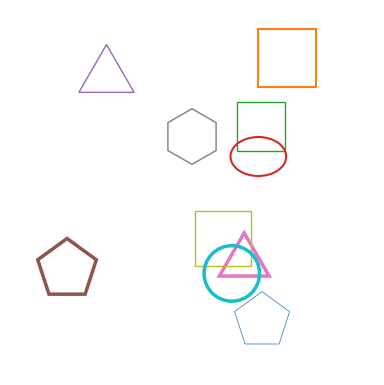[{"shape": "pentagon", "thickness": 0.5, "radius": 0.38, "center": [0.681, 0.167]}, {"shape": "square", "thickness": 1.5, "radius": 0.38, "center": [0.745, 0.849]}, {"shape": "square", "thickness": 1, "radius": 0.31, "center": [0.677, 0.671]}, {"shape": "oval", "thickness": 1.5, "radius": 0.36, "center": [0.671, 0.593]}, {"shape": "triangle", "thickness": 1, "radius": 0.41, "center": [0.277, 0.801]}, {"shape": "pentagon", "thickness": 2.5, "radius": 0.4, "center": [0.174, 0.301]}, {"shape": "triangle", "thickness": 2.5, "radius": 0.37, "center": [0.634, 0.32]}, {"shape": "hexagon", "thickness": 1, "radius": 0.36, "center": [0.499, 0.645]}, {"shape": "square", "thickness": 1, "radius": 0.36, "center": [0.579, 0.381]}, {"shape": "circle", "thickness": 2.5, "radius": 0.36, "center": [0.602, 0.29]}]